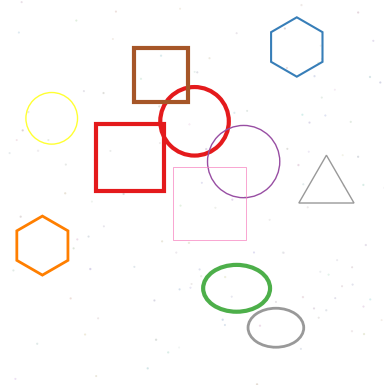[{"shape": "square", "thickness": 3, "radius": 0.44, "center": [0.338, 0.59]}, {"shape": "circle", "thickness": 3, "radius": 0.45, "center": [0.505, 0.685]}, {"shape": "hexagon", "thickness": 1.5, "radius": 0.39, "center": [0.771, 0.878]}, {"shape": "oval", "thickness": 3, "radius": 0.43, "center": [0.615, 0.251]}, {"shape": "circle", "thickness": 1, "radius": 0.47, "center": [0.633, 0.58]}, {"shape": "hexagon", "thickness": 2, "radius": 0.38, "center": [0.11, 0.362]}, {"shape": "circle", "thickness": 1, "radius": 0.34, "center": [0.134, 0.693]}, {"shape": "square", "thickness": 3, "radius": 0.35, "center": [0.418, 0.805]}, {"shape": "square", "thickness": 0.5, "radius": 0.47, "center": [0.545, 0.471]}, {"shape": "triangle", "thickness": 1, "radius": 0.41, "center": [0.848, 0.514]}, {"shape": "oval", "thickness": 2, "radius": 0.36, "center": [0.717, 0.149]}]